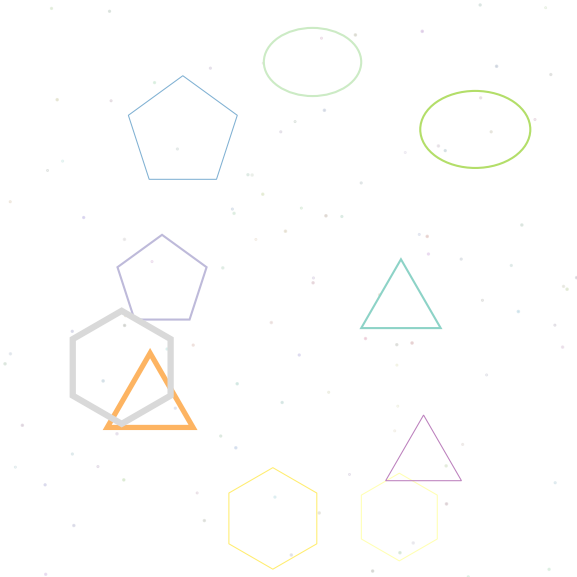[{"shape": "triangle", "thickness": 1, "radius": 0.4, "center": [0.694, 0.471]}, {"shape": "hexagon", "thickness": 0.5, "radius": 0.38, "center": [0.691, 0.104]}, {"shape": "pentagon", "thickness": 1, "radius": 0.41, "center": [0.281, 0.511]}, {"shape": "pentagon", "thickness": 0.5, "radius": 0.5, "center": [0.317, 0.769]}, {"shape": "triangle", "thickness": 2.5, "radius": 0.43, "center": [0.26, 0.302]}, {"shape": "oval", "thickness": 1, "radius": 0.48, "center": [0.823, 0.775]}, {"shape": "hexagon", "thickness": 3, "radius": 0.49, "center": [0.211, 0.363]}, {"shape": "triangle", "thickness": 0.5, "radius": 0.38, "center": [0.733, 0.205]}, {"shape": "oval", "thickness": 1, "radius": 0.42, "center": [0.541, 0.892]}, {"shape": "hexagon", "thickness": 0.5, "radius": 0.44, "center": [0.472, 0.101]}]